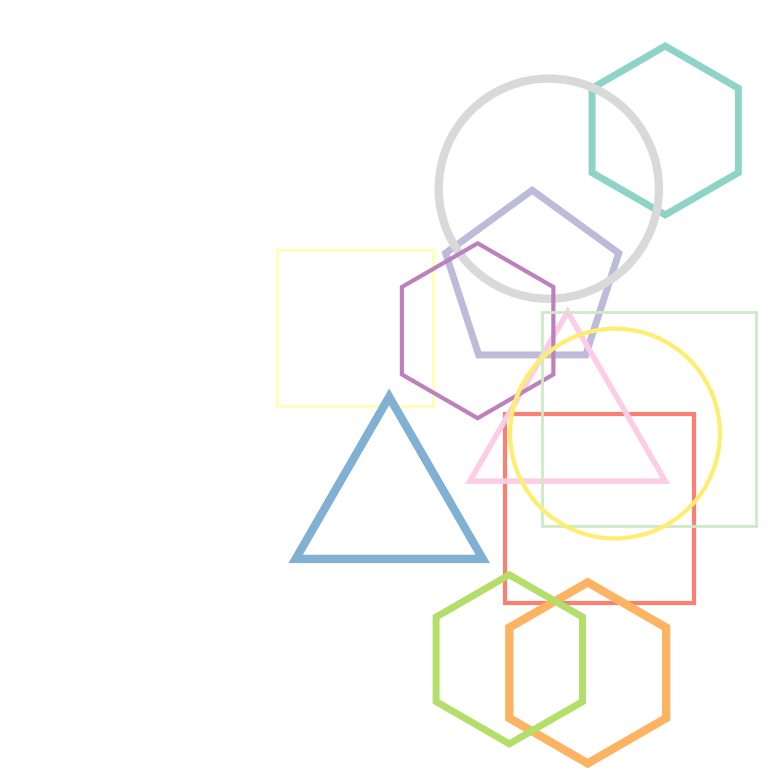[{"shape": "hexagon", "thickness": 2.5, "radius": 0.55, "center": [0.864, 0.831]}, {"shape": "square", "thickness": 1, "radius": 0.51, "center": [0.461, 0.574]}, {"shape": "pentagon", "thickness": 2.5, "radius": 0.59, "center": [0.691, 0.635]}, {"shape": "square", "thickness": 1.5, "radius": 0.61, "center": [0.778, 0.34]}, {"shape": "triangle", "thickness": 3, "radius": 0.7, "center": [0.505, 0.344]}, {"shape": "hexagon", "thickness": 3, "radius": 0.59, "center": [0.763, 0.126]}, {"shape": "hexagon", "thickness": 2.5, "radius": 0.55, "center": [0.661, 0.144]}, {"shape": "triangle", "thickness": 2, "radius": 0.73, "center": [0.737, 0.448]}, {"shape": "circle", "thickness": 3, "radius": 0.72, "center": [0.713, 0.755]}, {"shape": "hexagon", "thickness": 1.5, "radius": 0.57, "center": [0.62, 0.57]}, {"shape": "square", "thickness": 1, "radius": 0.69, "center": [0.843, 0.456]}, {"shape": "circle", "thickness": 1.5, "radius": 0.68, "center": [0.799, 0.437]}]